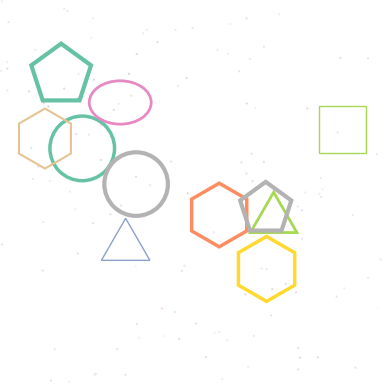[{"shape": "pentagon", "thickness": 3, "radius": 0.41, "center": [0.159, 0.805]}, {"shape": "circle", "thickness": 2.5, "radius": 0.42, "center": [0.214, 0.615]}, {"shape": "hexagon", "thickness": 2.5, "radius": 0.41, "center": [0.569, 0.442]}, {"shape": "triangle", "thickness": 1, "radius": 0.36, "center": [0.326, 0.36]}, {"shape": "oval", "thickness": 2, "radius": 0.4, "center": [0.312, 0.734]}, {"shape": "triangle", "thickness": 2, "radius": 0.35, "center": [0.711, 0.431]}, {"shape": "square", "thickness": 1, "radius": 0.3, "center": [0.89, 0.664]}, {"shape": "hexagon", "thickness": 2.5, "radius": 0.42, "center": [0.692, 0.301]}, {"shape": "hexagon", "thickness": 1.5, "radius": 0.39, "center": [0.117, 0.64]}, {"shape": "pentagon", "thickness": 3, "radius": 0.35, "center": [0.69, 0.458]}, {"shape": "circle", "thickness": 3, "radius": 0.41, "center": [0.354, 0.522]}]